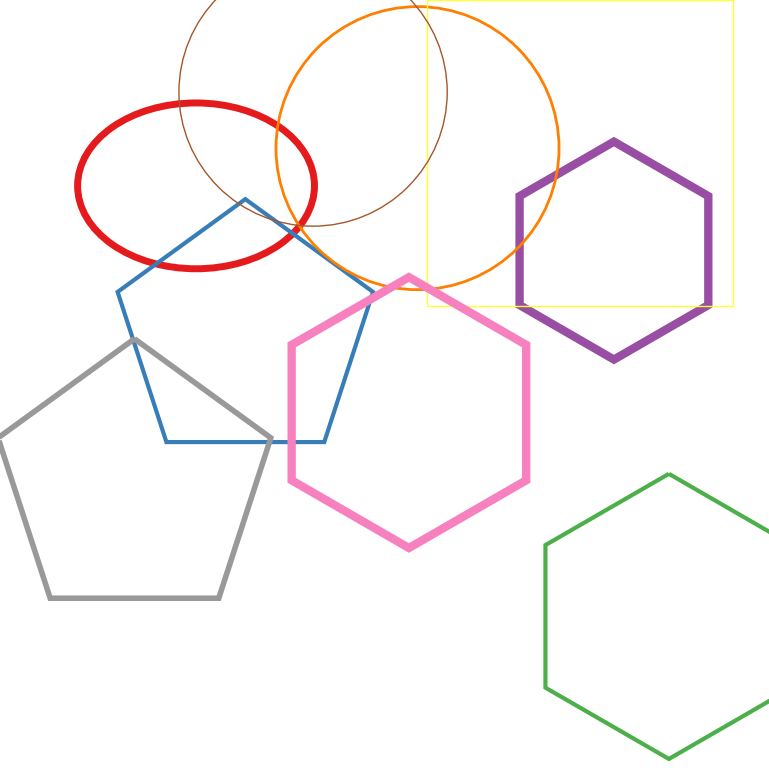[{"shape": "oval", "thickness": 2.5, "radius": 0.77, "center": [0.255, 0.759]}, {"shape": "pentagon", "thickness": 1.5, "radius": 0.87, "center": [0.319, 0.567]}, {"shape": "hexagon", "thickness": 1.5, "radius": 0.93, "center": [0.869, 0.2]}, {"shape": "hexagon", "thickness": 3, "radius": 0.71, "center": [0.797, 0.675]}, {"shape": "circle", "thickness": 1, "radius": 0.92, "center": [0.542, 0.808]}, {"shape": "square", "thickness": 0.5, "radius": 1.0, "center": [0.753, 0.801]}, {"shape": "circle", "thickness": 0.5, "radius": 0.87, "center": [0.407, 0.88]}, {"shape": "hexagon", "thickness": 3, "radius": 0.88, "center": [0.531, 0.464]}, {"shape": "pentagon", "thickness": 2, "radius": 0.93, "center": [0.175, 0.374]}]